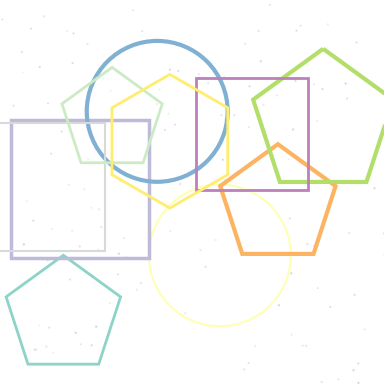[{"shape": "pentagon", "thickness": 2, "radius": 0.78, "center": [0.165, 0.181]}, {"shape": "circle", "thickness": 1.5, "radius": 0.92, "center": [0.571, 0.337]}, {"shape": "square", "thickness": 2.5, "radius": 0.89, "center": [0.208, 0.509]}, {"shape": "circle", "thickness": 3, "radius": 0.91, "center": [0.408, 0.711]}, {"shape": "pentagon", "thickness": 3, "radius": 0.79, "center": [0.722, 0.468]}, {"shape": "pentagon", "thickness": 3, "radius": 0.96, "center": [0.839, 0.682]}, {"shape": "square", "thickness": 1.5, "radius": 0.83, "center": [0.108, 0.513]}, {"shape": "square", "thickness": 2, "radius": 0.73, "center": [0.654, 0.653]}, {"shape": "pentagon", "thickness": 2, "radius": 0.68, "center": [0.291, 0.688]}, {"shape": "hexagon", "thickness": 2, "radius": 0.87, "center": [0.441, 0.633]}]